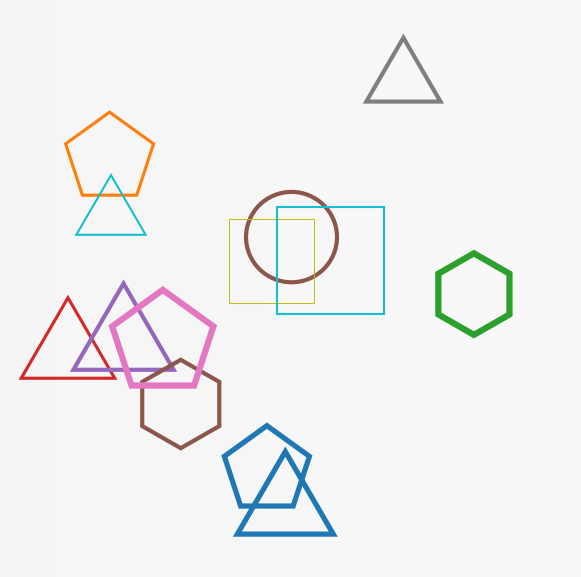[{"shape": "triangle", "thickness": 2.5, "radius": 0.48, "center": [0.491, 0.122]}, {"shape": "pentagon", "thickness": 2.5, "radius": 0.38, "center": [0.459, 0.185]}, {"shape": "pentagon", "thickness": 1.5, "radius": 0.4, "center": [0.189, 0.725]}, {"shape": "hexagon", "thickness": 3, "radius": 0.35, "center": [0.815, 0.49]}, {"shape": "triangle", "thickness": 1.5, "radius": 0.46, "center": [0.117, 0.391]}, {"shape": "triangle", "thickness": 2, "radius": 0.5, "center": [0.213, 0.409]}, {"shape": "circle", "thickness": 2, "radius": 0.39, "center": [0.502, 0.589]}, {"shape": "hexagon", "thickness": 2, "radius": 0.38, "center": [0.311, 0.3]}, {"shape": "pentagon", "thickness": 3, "radius": 0.46, "center": [0.28, 0.406]}, {"shape": "triangle", "thickness": 2, "radius": 0.37, "center": [0.694, 0.86]}, {"shape": "square", "thickness": 0.5, "radius": 0.36, "center": [0.467, 0.547]}, {"shape": "square", "thickness": 1, "radius": 0.46, "center": [0.569, 0.548]}, {"shape": "triangle", "thickness": 1, "radius": 0.34, "center": [0.191, 0.627]}]